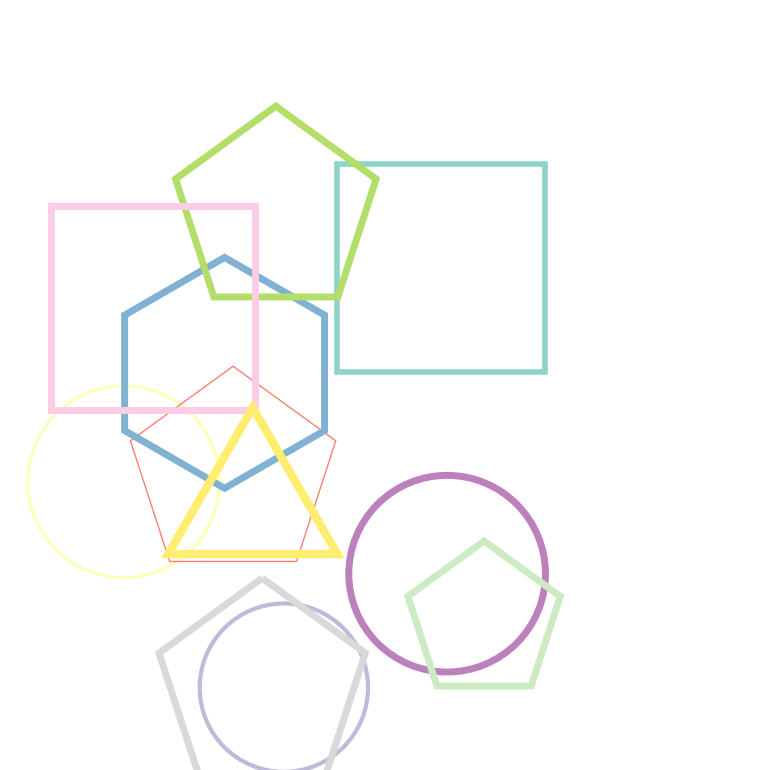[{"shape": "square", "thickness": 2, "radius": 0.68, "center": [0.572, 0.651]}, {"shape": "circle", "thickness": 1, "radius": 0.62, "center": [0.161, 0.374]}, {"shape": "circle", "thickness": 1.5, "radius": 0.55, "center": [0.369, 0.107]}, {"shape": "pentagon", "thickness": 0.5, "radius": 0.7, "center": [0.303, 0.384]}, {"shape": "hexagon", "thickness": 2.5, "radius": 0.75, "center": [0.292, 0.516]}, {"shape": "pentagon", "thickness": 2.5, "radius": 0.68, "center": [0.358, 0.725]}, {"shape": "square", "thickness": 2.5, "radius": 0.66, "center": [0.199, 0.6]}, {"shape": "pentagon", "thickness": 2.5, "radius": 0.7, "center": [0.34, 0.108]}, {"shape": "circle", "thickness": 2.5, "radius": 0.64, "center": [0.581, 0.255]}, {"shape": "pentagon", "thickness": 2.5, "radius": 0.52, "center": [0.629, 0.193]}, {"shape": "triangle", "thickness": 3, "radius": 0.63, "center": [0.328, 0.344]}]